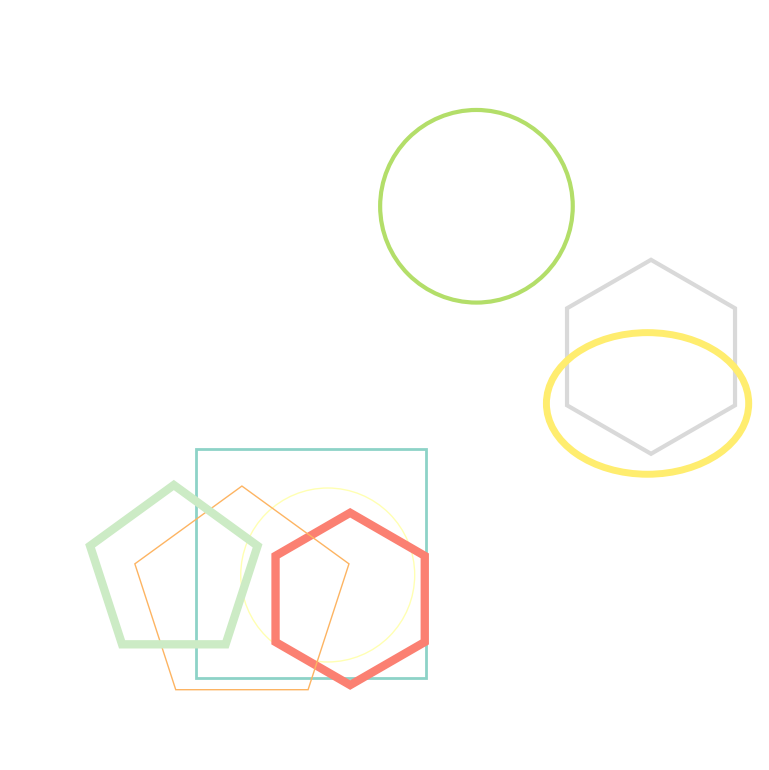[{"shape": "square", "thickness": 1, "radius": 0.74, "center": [0.404, 0.268]}, {"shape": "circle", "thickness": 0.5, "radius": 0.56, "center": [0.426, 0.253]}, {"shape": "hexagon", "thickness": 3, "radius": 0.56, "center": [0.455, 0.222]}, {"shape": "pentagon", "thickness": 0.5, "radius": 0.73, "center": [0.314, 0.223]}, {"shape": "circle", "thickness": 1.5, "radius": 0.63, "center": [0.619, 0.732]}, {"shape": "hexagon", "thickness": 1.5, "radius": 0.63, "center": [0.845, 0.537]}, {"shape": "pentagon", "thickness": 3, "radius": 0.57, "center": [0.226, 0.256]}, {"shape": "oval", "thickness": 2.5, "radius": 0.66, "center": [0.841, 0.476]}]